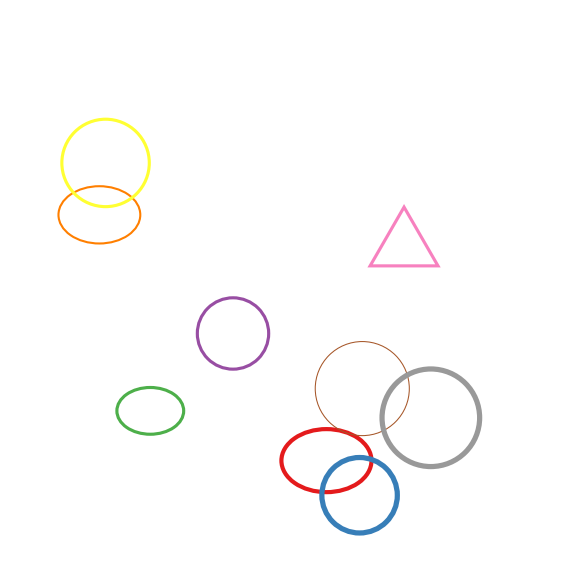[{"shape": "oval", "thickness": 2, "radius": 0.39, "center": [0.565, 0.202]}, {"shape": "circle", "thickness": 2.5, "radius": 0.33, "center": [0.623, 0.142]}, {"shape": "oval", "thickness": 1.5, "radius": 0.29, "center": [0.26, 0.288]}, {"shape": "circle", "thickness": 1.5, "radius": 0.31, "center": [0.403, 0.422]}, {"shape": "oval", "thickness": 1, "radius": 0.35, "center": [0.172, 0.627]}, {"shape": "circle", "thickness": 1.5, "radius": 0.38, "center": [0.183, 0.717]}, {"shape": "circle", "thickness": 0.5, "radius": 0.41, "center": [0.627, 0.326]}, {"shape": "triangle", "thickness": 1.5, "radius": 0.34, "center": [0.7, 0.573]}, {"shape": "circle", "thickness": 2.5, "radius": 0.42, "center": [0.746, 0.276]}]